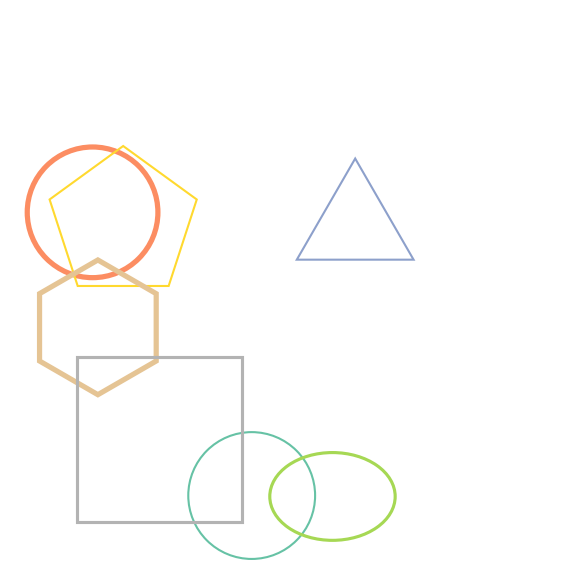[{"shape": "circle", "thickness": 1, "radius": 0.55, "center": [0.436, 0.141]}, {"shape": "circle", "thickness": 2.5, "radius": 0.57, "center": [0.16, 0.631]}, {"shape": "triangle", "thickness": 1, "radius": 0.58, "center": [0.615, 0.608]}, {"shape": "oval", "thickness": 1.5, "radius": 0.54, "center": [0.576, 0.139]}, {"shape": "pentagon", "thickness": 1, "radius": 0.67, "center": [0.213, 0.612]}, {"shape": "hexagon", "thickness": 2.5, "radius": 0.58, "center": [0.169, 0.432]}, {"shape": "square", "thickness": 1.5, "radius": 0.71, "center": [0.276, 0.239]}]